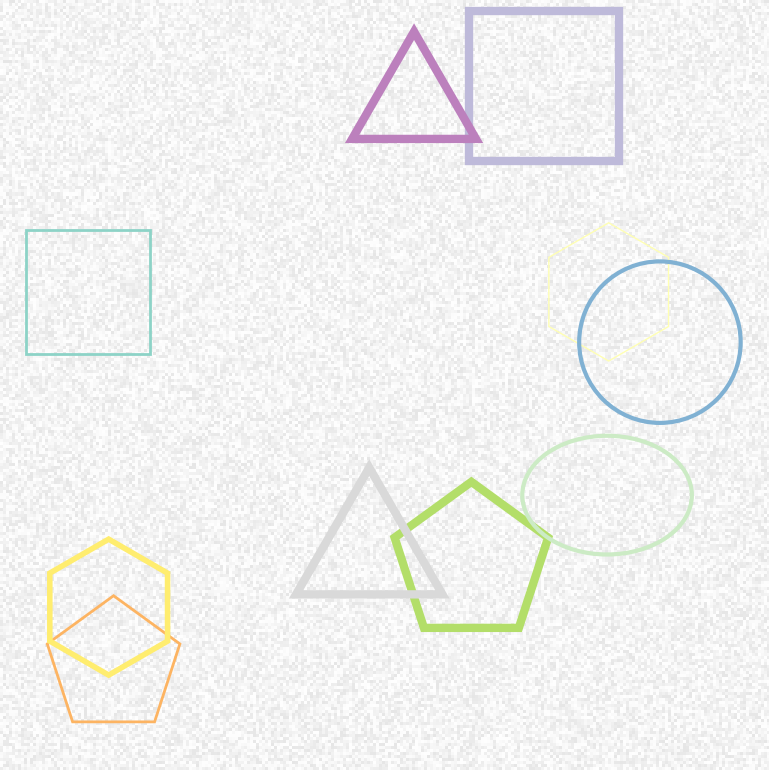[{"shape": "square", "thickness": 1, "radius": 0.4, "center": [0.115, 0.621]}, {"shape": "hexagon", "thickness": 0.5, "radius": 0.45, "center": [0.791, 0.621]}, {"shape": "square", "thickness": 3, "radius": 0.49, "center": [0.707, 0.888]}, {"shape": "circle", "thickness": 1.5, "radius": 0.52, "center": [0.857, 0.556]}, {"shape": "pentagon", "thickness": 1, "radius": 0.45, "center": [0.148, 0.136]}, {"shape": "pentagon", "thickness": 3, "radius": 0.52, "center": [0.612, 0.269]}, {"shape": "triangle", "thickness": 3, "radius": 0.55, "center": [0.48, 0.283]}, {"shape": "triangle", "thickness": 3, "radius": 0.46, "center": [0.538, 0.866]}, {"shape": "oval", "thickness": 1.5, "radius": 0.55, "center": [0.788, 0.357]}, {"shape": "hexagon", "thickness": 2, "radius": 0.44, "center": [0.141, 0.212]}]